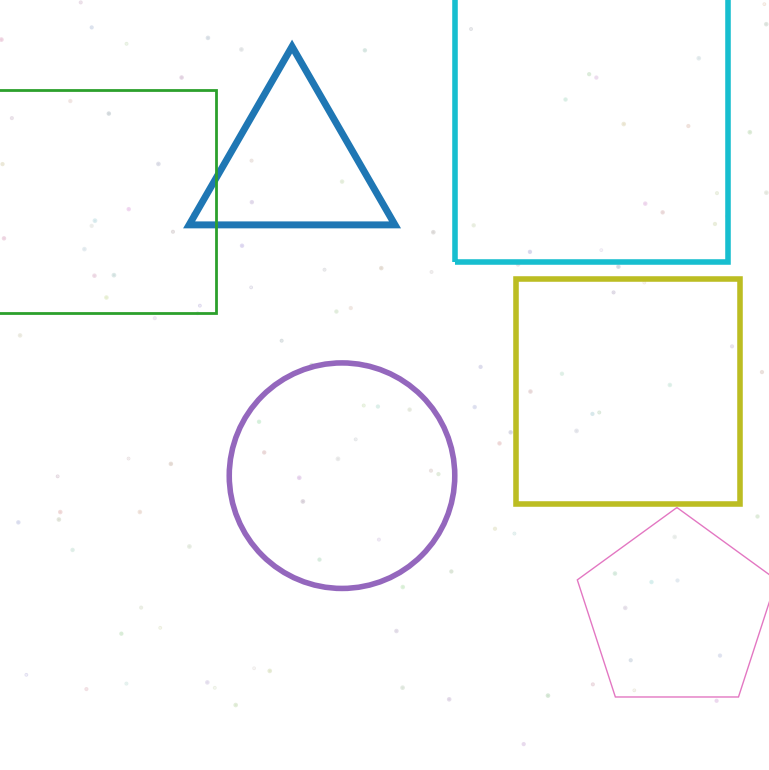[{"shape": "triangle", "thickness": 2.5, "radius": 0.77, "center": [0.379, 0.785]}, {"shape": "square", "thickness": 1, "radius": 0.72, "center": [0.135, 0.738]}, {"shape": "circle", "thickness": 2, "radius": 0.73, "center": [0.444, 0.382]}, {"shape": "pentagon", "thickness": 0.5, "radius": 0.68, "center": [0.879, 0.205]}, {"shape": "square", "thickness": 2, "radius": 0.73, "center": [0.815, 0.491]}, {"shape": "square", "thickness": 2, "radius": 0.88, "center": [0.768, 0.837]}]